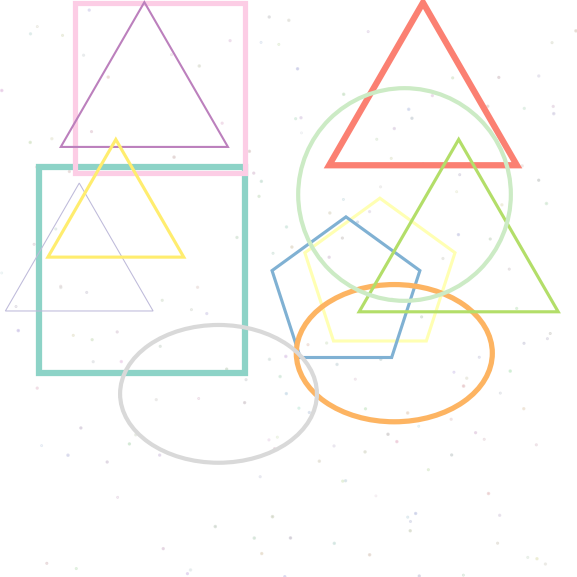[{"shape": "square", "thickness": 3, "radius": 0.89, "center": [0.246, 0.532]}, {"shape": "pentagon", "thickness": 1.5, "radius": 0.68, "center": [0.658, 0.519]}, {"shape": "triangle", "thickness": 0.5, "radius": 0.74, "center": [0.137, 0.534]}, {"shape": "triangle", "thickness": 3, "radius": 0.94, "center": [0.732, 0.807]}, {"shape": "pentagon", "thickness": 1.5, "radius": 0.67, "center": [0.599, 0.489]}, {"shape": "oval", "thickness": 2.5, "radius": 0.85, "center": [0.683, 0.388]}, {"shape": "triangle", "thickness": 1.5, "radius": 0.99, "center": [0.794, 0.559]}, {"shape": "square", "thickness": 2.5, "radius": 0.74, "center": [0.277, 0.847]}, {"shape": "oval", "thickness": 2, "radius": 0.85, "center": [0.378, 0.317]}, {"shape": "triangle", "thickness": 1, "radius": 0.84, "center": [0.25, 0.828]}, {"shape": "circle", "thickness": 2, "radius": 0.92, "center": [0.7, 0.662]}, {"shape": "triangle", "thickness": 1.5, "radius": 0.68, "center": [0.201, 0.622]}]